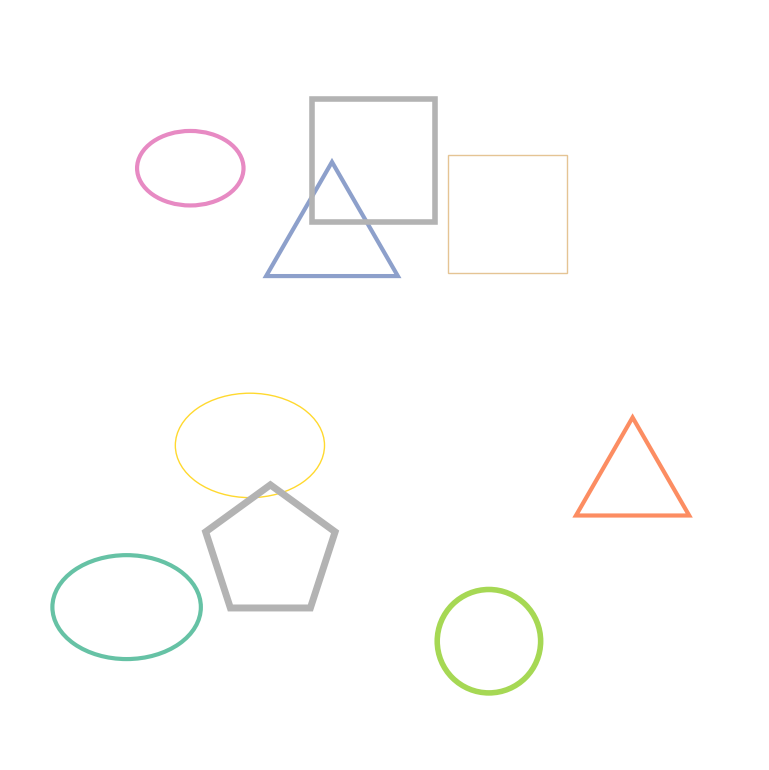[{"shape": "oval", "thickness": 1.5, "radius": 0.48, "center": [0.164, 0.212]}, {"shape": "triangle", "thickness": 1.5, "radius": 0.42, "center": [0.822, 0.373]}, {"shape": "triangle", "thickness": 1.5, "radius": 0.49, "center": [0.431, 0.691]}, {"shape": "oval", "thickness": 1.5, "radius": 0.35, "center": [0.247, 0.782]}, {"shape": "circle", "thickness": 2, "radius": 0.34, "center": [0.635, 0.167]}, {"shape": "oval", "thickness": 0.5, "radius": 0.48, "center": [0.325, 0.422]}, {"shape": "square", "thickness": 0.5, "radius": 0.38, "center": [0.659, 0.722]}, {"shape": "square", "thickness": 2, "radius": 0.4, "center": [0.485, 0.791]}, {"shape": "pentagon", "thickness": 2.5, "radius": 0.44, "center": [0.351, 0.282]}]